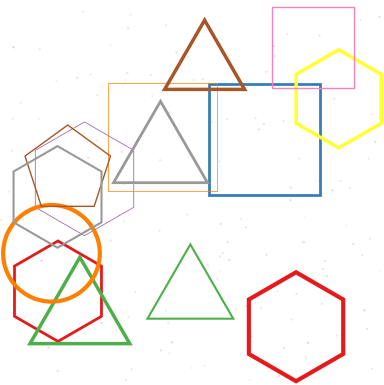[{"shape": "hexagon", "thickness": 2, "radius": 0.65, "center": [0.151, 0.244]}, {"shape": "hexagon", "thickness": 3, "radius": 0.71, "center": [0.769, 0.151]}, {"shape": "square", "thickness": 2, "radius": 0.72, "center": [0.687, 0.637]}, {"shape": "triangle", "thickness": 2.5, "radius": 0.75, "center": [0.208, 0.182]}, {"shape": "triangle", "thickness": 1.5, "radius": 0.64, "center": [0.494, 0.237]}, {"shape": "hexagon", "thickness": 0.5, "radius": 0.74, "center": [0.22, 0.536]}, {"shape": "circle", "thickness": 3, "radius": 0.63, "center": [0.134, 0.342]}, {"shape": "square", "thickness": 0.5, "radius": 0.7, "center": [0.422, 0.644]}, {"shape": "hexagon", "thickness": 2.5, "radius": 0.64, "center": [0.88, 0.743]}, {"shape": "triangle", "thickness": 2.5, "radius": 0.6, "center": [0.531, 0.828]}, {"shape": "pentagon", "thickness": 1, "radius": 0.58, "center": [0.176, 0.558]}, {"shape": "square", "thickness": 1, "radius": 0.53, "center": [0.813, 0.877]}, {"shape": "triangle", "thickness": 2, "radius": 0.7, "center": [0.417, 0.596]}, {"shape": "hexagon", "thickness": 1.5, "radius": 0.66, "center": [0.149, 0.489]}]